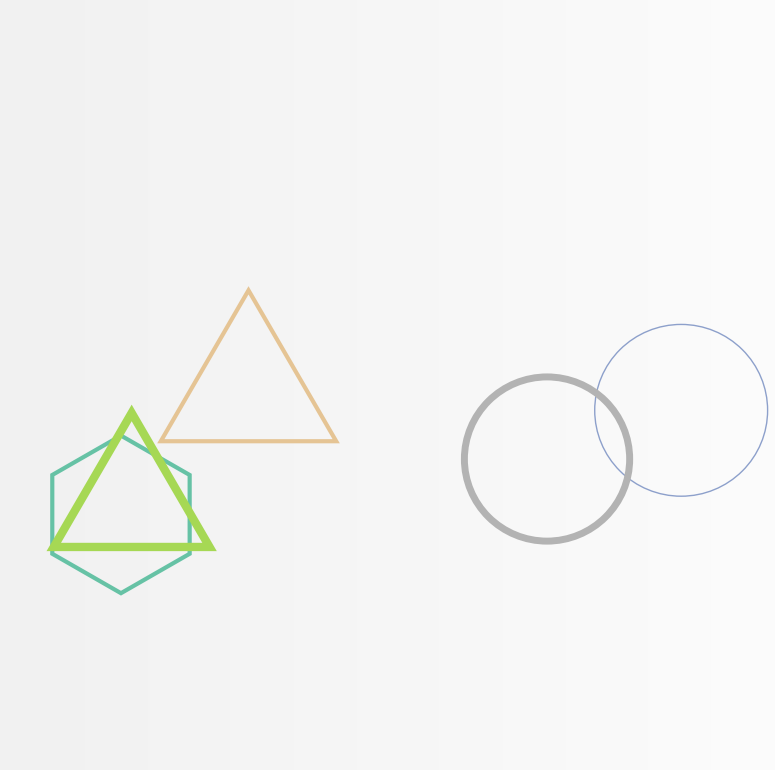[{"shape": "hexagon", "thickness": 1.5, "radius": 0.51, "center": [0.156, 0.332]}, {"shape": "circle", "thickness": 0.5, "radius": 0.56, "center": [0.879, 0.467]}, {"shape": "triangle", "thickness": 3, "radius": 0.58, "center": [0.17, 0.348]}, {"shape": "triangle", "thickness": 1.5, "radius": 0.65, "center": [0.321, 0.492]}, {"shape": "circle", "thickness": 2.5, "radius": 0.53, "center": [0.706, 0.404]}]